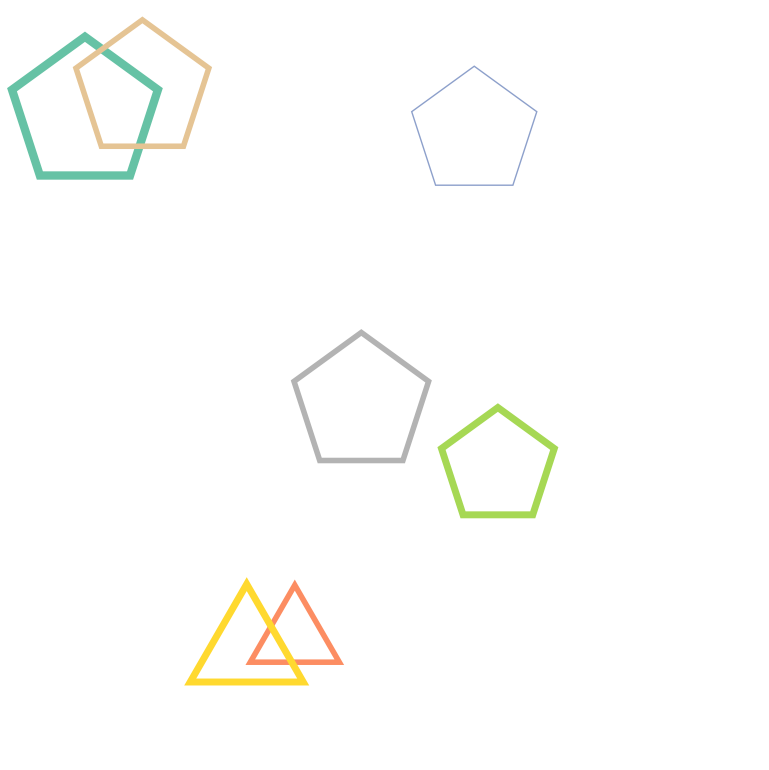[{"shape": "pentagon", "thickness": 3, "radius": 0.5, "center": [0.11, 0.853]}, {"shape": "triangle", "thickness": 2, "radius": 0.33, "center": [0.383, 0.173]}, {"shape": "pentagon", "thickness": 0.5, "radius": 0.43, "center": [0.616, 0.829]}, {"shape": "pentagon", "thickness": 2.5, "radius": 0.39, "center": [0.647, 0.394]}, {"shape": "triangle", "thickness": 2.5, "radius": 0.42, "center": [0.32, 0.157]}, {"shape": "pentagon", "thickness": 2, "radius": 0.45, "center": [0.185, 0.883]}, {"shape": "pentagon", "thickness": 2, "radius": 0.46, "center": [0.469, 0.476]}]